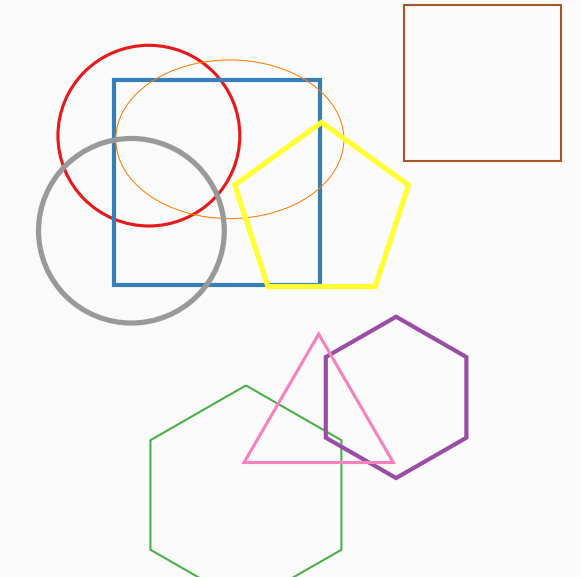[{"shape": "circle", "thickness": 1.5, "radius": 0.78, "center": [0.256, 0.764]}, {"shape": "square", "thickness": 2, "radius": 0.89, "center": [0.374, 0.684]}, {"shape": "hexagon", "thickness": 1, "radius": 0.95, "center": [0.423, 0.142]}, {"shape": "hexagon", "thickness": 2, "radius": 0.7, "center": [0.681, 0.311]}, {"shape": "oval", "thickness": 0.5, "radius": 0.98, "center": [0.395, 0.758]}, {"shape": "pentagon", "thickness": 2.5, "radius": 0.79, "center": [0.553, 0.63]}, {"shape": "square", "thickness": 1, "radius": 0.68, "center": [0.83, 0.856]}, {"shape": "triangle", "thickness": 1.5, "radius": 0.74, "center": [0.548, 0.272]}, {"shape": "circle", "thickness": 2.5, "radius": 0.8, "center": [0.226, 0.6]}]